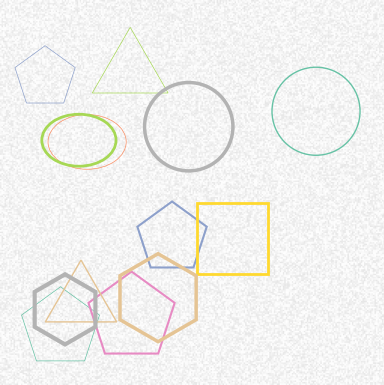[{"shape": "pentagon", "thickness": 0.5, "radius": 0.53, "center": [0.157, 0.149]}, {"shape": "circle", "thickness": 1, "radius": 0.57, "center": [0.821, 0.711]}, {"shape": "oval", "thickness": 0.5, "radius": 0.51, "center": [0.226, 0.631]}, {"shape": "pentagon", "thickness": 0.5, "radius": 0.41, "center": [0.117, 0.799]}, {"shape": "pentagon", "thickness": 1.5, "radius": 0.47, "center": [0.447, 0.382]}, {"shape": "pentagon", "thickness": 1.5, "radius": 0.59, "center": [0.342, 0.177]}, {"shape": "triangle", "thickness": 0.5, "radius": 0.57, "center": [0.338, 0.815]}, {"shape": "oval", "thickness": 2, "radius": 0.48, "center": [0.205, 0.636]}, {"shape": "square", "thickness": 2, "radius": 0.46, "center": [0.604, 0.379]}, {"shape": "hexagon", "thickness": 2.5, "radius": 0.57, "center": [0.411, 0.227]}, {"shape": "triangle", "thickness": 1, "radius": 0.54, "center": [0.21, 0.217]}, {"shape": "hexagon", "thickness": 3, "radius": 0.46, "center": [0.169, 0.196]}, {"shape": "circle", "thickness": 2.5, "radius": 0.57, "center": [0.49, 0.671]}]